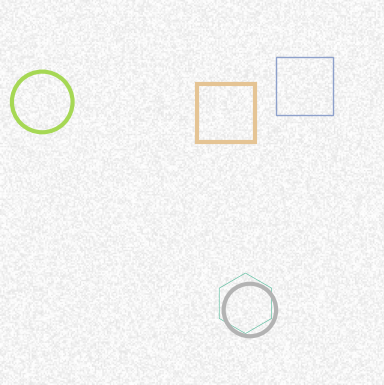[{"shape": "hexagon", "thickness": 0.5, "radius": 0.39, "center": [0.638, 0.212]}, {"shape": "square", "thickness": 1, "radius": 0.38, "center": [0.791, 0.776]}, {"shape": "circle", "thickness": 3, "radius": 0.39, "center": [0.11, 0.735]}, {"shape": "square", "thickness": 3, "radius": 0.38, "center": [0.588, 0.706]}, {"shape": "circle", "thickness": 3, "radius": 0.34, "center": [0.649, 0.195]}]